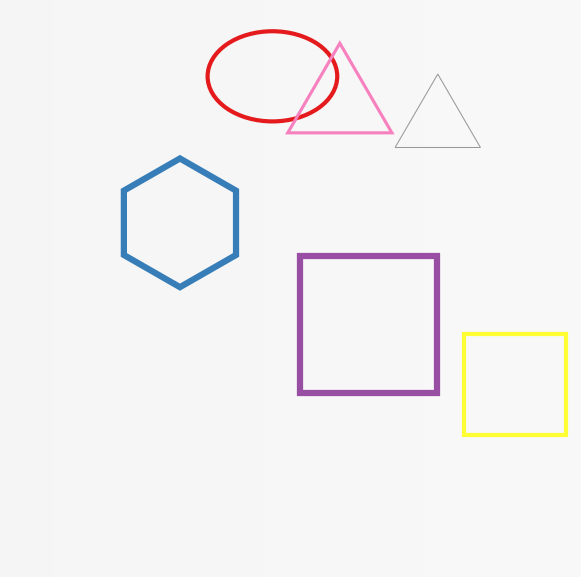[{"shape": "oval", "thickness": 2, "radius": 0.56, "center": [0.469, 0.867]}, {"shape": "hexagon", "thickness": 3, "radius": 0.56, "center": [0.31, 0.613]}, {"shape": "square", "thickness": 3, "radius": 0.59, "center": [0.634, 0.437]}, {"shape": "square", "thickness": 2, "radius": 0.44, "center": [0.887, 0.333]}, {"shape": "triangle", "thickness": 1.5, "radius": 0.52, "center": [0.585, 0.821]}, {"shape": "triangle", "thickness": 0.5, "radius": 0.42, "center": [0.753, 0.786]}]